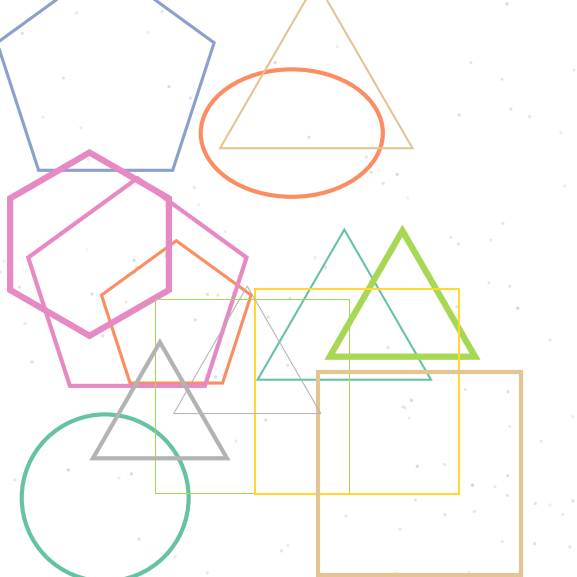[{"shape": "triangle", "thickness": 1, "radius": 0.87, "center": [0.596, 0.428]}, {"shape": "circle", "thickness": 2, "radius": 0.72, "center": [0.182, 0.137]}, {"shape": "pentagon", "thickness": 1.5, "radius": 0.68, "center": [0.305, 0.446]}, {"shape": "oval", "thickness": 2, "radius": 0.79, "center": [0.505, 0.769]}, {"shape": "pentagon", "thickness": 1.5, "radius": 0.99, "center": [0.183, 0.864]}, {"shape": "hexagon", "thickness": 3, "radius": 0.79, "center": [0.155, 0.576]}, {"shape": "pentagon", "thickness": 2, "radius": 0.99, "center": [0.238, 0.492]}, {"shape": "triangle", "thickness": 3, "radius": 0.73, "center": [0.697, 0.454]}, {"shape": "square", "thickness": 0.5, "radius": 0.84, "center": [0.436, 0.314]}, {"shape": "square", "thickness": 1, "radius": 0.89, "center": [0.618, 0.321]}, {"shape": "square", "thickness": 2, "radius": 0.88, "center": [0.727, 0.179]}, {"shape": "triangle", "thickness": 1, "radius": 0.96, "center": [0.548, 0.839]}, {"shape": "triangle", "thickness": 2, "radius": 0.67, "center": [0.277, 0.273]}, {"shape": "triangle", "thickness": 0.5, "radius": 0.74, "center": [0.428, 0.357]}]